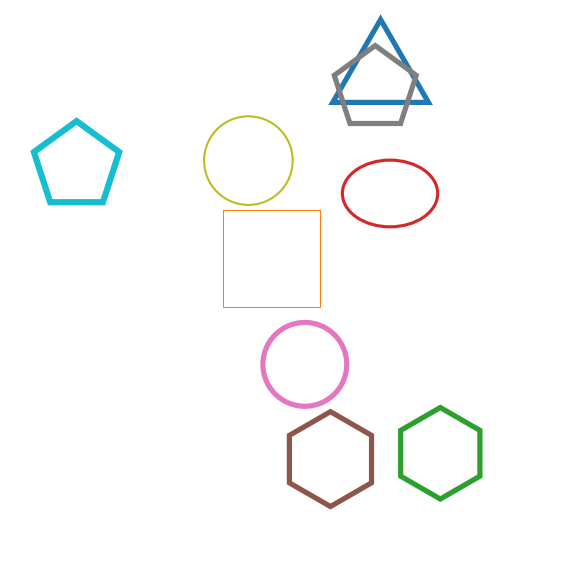[{"shape": "triangle", "thickness": 2.5, "radius": 0.48, "center": [0.659, 0.87]}, {"shape": "square", "thickness": 0.5, "radius": 0.42, "center": [0.47, 0.552]}, {"shape": "hexagon", "thickness": 2.5, "radius": 0.4, "center": [0.762, 0.214]}, {"shape": "oval", "thickness": 1.5, "radius": 0.41, "center": [0.675, 0.664]}, {"shape": "hexagon", "thickness": 2.5, "radius": 0.41, "center": [0.572, 0.204]}, {"shape": "circle", "thickness": 2.5, "radius": 0.36, "center": [0.528, 0.368]}, {"shape": "pentagon", "thickness": 2.5, "radius": 0.37, "center": [0.65, 0.846]}, {"shape": "circle", "thickness": 1, "radius": 0.38, "center": [0.43, 0.721]}, {"shape": "pentagon", "thickness": 3, "radius": 0.39, "center": [0.133, 0.712]}]